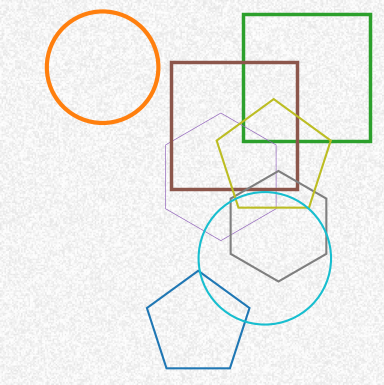[{"shape": "pentagon", "thickness": 1.5, "radius": 0.7, "center": [0.515, 0.157]}, {"shape": "circle", "thickness": 3, "radius": 0.72, "center": [0.267, 0.825]}, {"shape": "square", "thickness": 2.5, "radius": 0.83, "center": [0.796, 0.798]}, {"shape": "hexagon", "thickness": 0.5, "radius": 0.83, "center": [0.574, 0.541]}, {"shape": "square", "thickness": 2.5, "radius": 0.82, "center": [0.608, 0.674]}, {"shape": "hexagon", "thickness": 1.5, "radius": 0.72, "center": [0.723, 0.412]}, {"shape": "pentagon", "thickness": 1.5, "radius": 0.78, "center": [0.711, 0.587]}, {"shape": "circle", "thickness": 1.5, "radius": 0.86, "center": [0.688, 0.329]}]